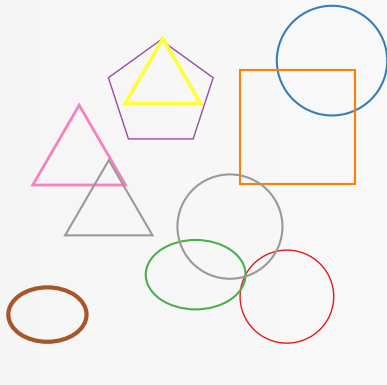[{"shape": "circle", "thickness": 1, "radius": 0.6, "center": [0.74, 0.23]}, {"shape": "circle", "thickness": 1.5, "radius": 0.71, "center": [0.857, 0.843]}, {"shape": "oval", "thickness": 1.5, "radius": 0.64, "center": [0.505, 0.287]}, {"shape": "pentagon", "thickness": 1, "radius": 0.71, "center": [0.415, 0.754]}, {"shape": "square", "thickness": 1.5, "radius": 0.74, "center": [0.767, 0.67]}, {"shape": "triangle", "thickness": 2.5, "radius": 0.56, "center": [0.42, 0.787]}, {"shape": "oval", "thickness": 3, "radius": 0.5, "center": [0.122, 0.183]}, {"shape": "triangle", "thickness": 2, "radius": 0.69, "center": [0.204, 0.589]}, {"shape": "circle", "thickness": 1.5, "radius": 0.68, "center": [0.593, 0.411]}, {"shape": "triangle", "thickness": 1.5, "radius": 0.65, "center": [0.281, 0.454]}]